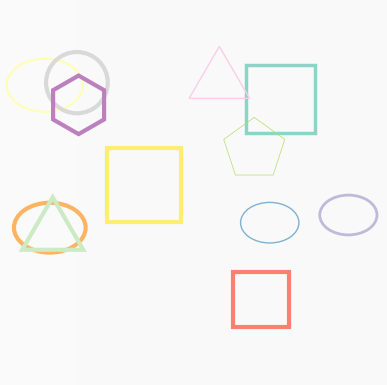[{"shape": "square", "thickness": 2.5, "radius": 0.44, "center": [0.724, 0.742]}, {"shape": "oval", "thickness": 1.5, "radius": 0.49, "center": [0.116, 0.779]}, {"shape": "oval", "thickness": 2, "radius": 0.37, "center": [0.899, 0.442]}, {"shape": "square", "thickness": 3, "radius": 0.36, "center": [0.675, 0.222]}, {"shape": "oval", "thickness": 1, "radius": 0.38, "center": [0.696, 0.422]}, {"shape": "oval", "thickness": 3, "radius": 0.46, "center": [0.129, 0.409]}, {"shape": "pentagon", "thickness": 0.5, "radius": 0.41, "center": [0.656, 0.612]}, {"shape": "triangle", "thickness": 1, "radius": 0.45, "center": [0.566, 0.789]}, {"shape": "circle", "thickness": 3, "radius": 0.4, "center": [0.199, 0.785]}, {"shape": "hexagon", "thickness": 3, "radius": 0.38, "center": [0.203, 0.728]}, {"shape": "triangle", "thickness": 3, "radius": 0.46, "center": [0.136, 0.397]}, {"shape": "square", "thickness": 3, "radius": 0.48, "center": [0.372, 0.519]}]